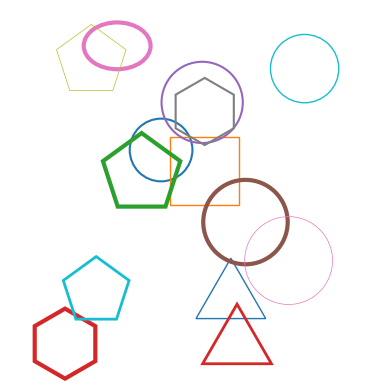[{"shape": "circle", "thickness": 1.5, "radius": 0.41, "center": [0.418, 0.61]}, {"shape": "triangle", "thickness": 1, "radius": 0.52, "center": [0.6, 0.225]}, {"shape": "square", "thickness": 1, "radius": 0.45, "center": [0.532, 0.556]}, {"shape": "pentagon", "thickness": 3, "radius": 0.53, "center": [0.368, 0.549]}, {"shape": "hexagon", "thickness": 3, "radius": 0.45, "center": [0.169, 0.107]}, {"shape": "triangle", "thickness": 2, "radius": 0.52, "center": [0.616, 0.107]}, {"shape": "circle", "thickness": 1.5, "radius": 0.53, "center": [0.525, 0.734]}, {"shape": "circle", "thickness": 3, "radius": 0.55, "center": [0.638, 0.423]}, {"shape": "circle", "thickness": 0.5, "radius": 0.57, "center": [0.75, 0.323]}, {"shape": "oval", "thickness": 3, "radius": 0.43, "center": [0.304, 0.881]}, {"shape": "hexagon", "thickness": 1.5, "radius": 0.44, "center": [0.532, 0.71]}, {"shape": "pentagon", "thickness": 0.5, "radius": 0.48, "center": [0.237, 0.842]}, {"shape": "pentagon", "thickness": 2, "radius": 0.45, "center": [0.25, 0.244]}, {"shape": "circle", "thickness": 1, "radius": 0.44, "center": [0.791, 0.822]}]